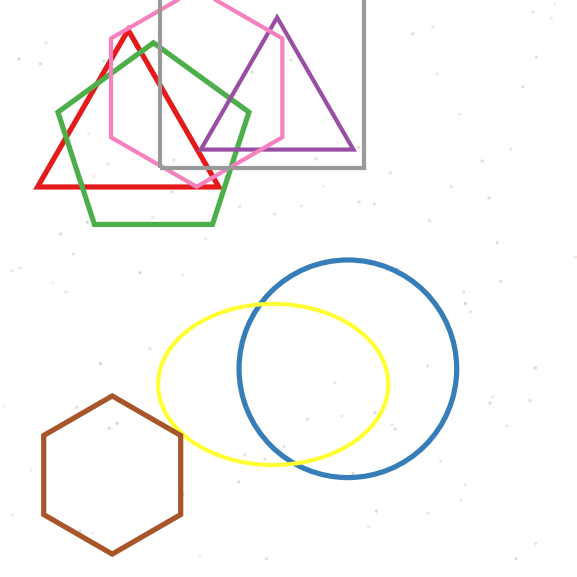[{"shape": "triangle", "thickness": 2.5, "radius": 0.91, "center": [0.222, 0.766]}, {"shape": "circle", "thickness": 2.5, "radius": 0.94, "center": [0.602, 0.361]}, {"shape": "pentagon", "thickness": 2.5, "radius": 0.87, "center": [0.266, 0.751]}, {"shape": "triangle", "thickness": 2, "radius": 0.76, "center": [0.48, 0.816]}, {"shape": "oval", "thickness": 2, "radius": 1.0, "center": [0.473, 0.333]}, {"shape": "hexagon", "thickness": 2.5, "radius": 0.68, "center": [0.194, 0.177]}, {"shape": "hexagon", "thickness": 2, "radius": 0.86, "center": [0.341, 0.847]}, {"shape": "square", "thickness": 2, "radius": 0.88, "center": [0.453, 0.885]}]